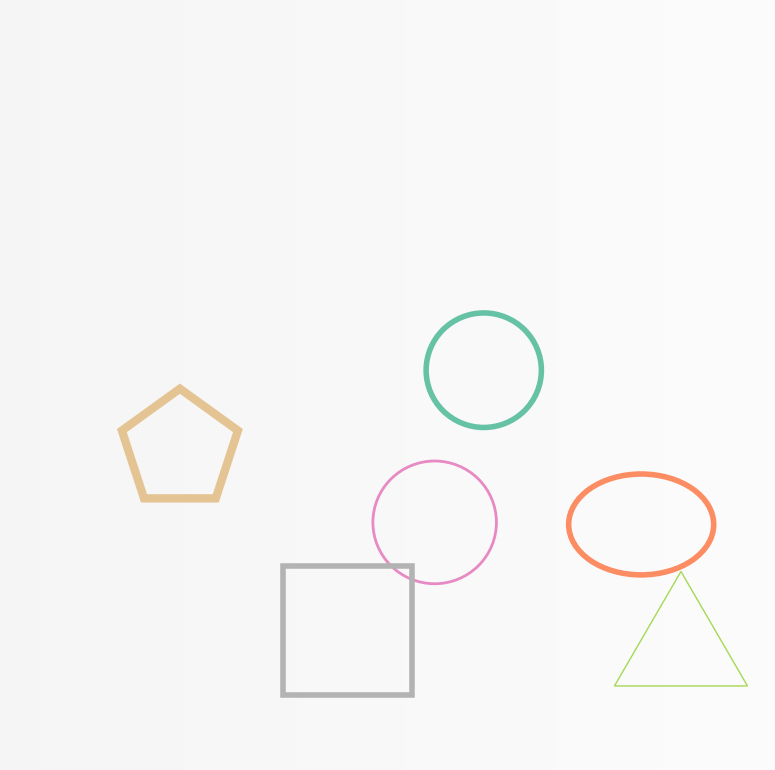[{"shape": "circle", "thickness": 2, "radius": 0.37, "center": [0.624, 0.519]}, {"shape": "oval", "thickness": 2, "radius": 0.47, "center": [0.827, 0.319]}, {"shape": "circle", "thickness": 1, "radius": 0.4, "center": [0.561, 0.322]}, {"shape": "triangle", "thickness": 0.5, "radius": 0.5, "center": [0.879, 0.159]}, {"shape": "pentagon", "thickness": 3, "radius": 0.39, "center": [0.232, 0.416]}, {"shape": "square", "thickness": 2, "radius": 0.42, "center": [0.448, 0.181]}]